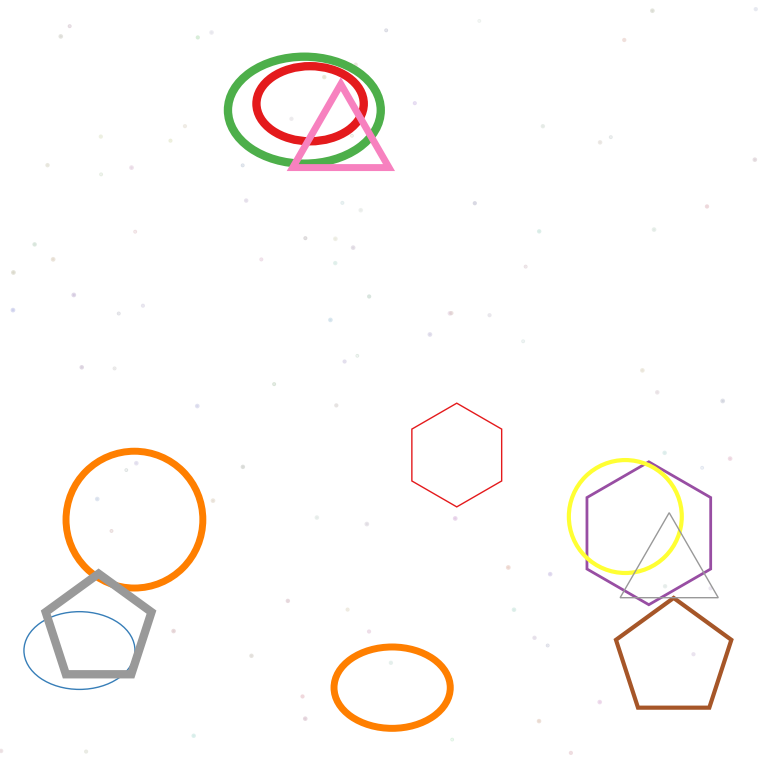[{"shape": "oval", "thickness": 3, "radius": 0.35, "center": [0.403, 0.865]}, {"shape": "hexagon", "thickness": 0.5, "radius": 0.34, "center": [0.593, 0.409]}, {"shape": "oval", "thickness": 0.5, "radius": 0.36, "center": [0.103, 0.155]}, {"shape": "oval", "thickness": 3, "radius": 0.5, "center": [0.395, 0.857]}, {"shape": "hexagon", "thickness": 1, "radius": 0.46, "center": [0.843, 0.307]}, {"shape": "oval", "thickness": 2.5, "radius": 0.38, "center": [0.509, 0.107]}, {"shape": "circle", "thickness": 2.5, "radius": 0.44, "center": [0.175, 0.325]}, {"shape": "circle", "thickness": 1.5, "radius": 0.37, "center": [0.812, 0.329]}, {"shape": "pentagon", "thickness": 1.5, "radius": 0.39, "center": [0.875, 0.145]}, {"shape": "triangle", "thickness": 2.5, "radius": 0.36, "center": [0.443, 0.818]}, {"shape": "pentagon", "thickness": 3, "radius": 0.36, "center": [0.128, 0.183]}, {"shape": "triangle", "thickness": 0.5, "radius": 0.37, "center": [0.869, 0.261]}]